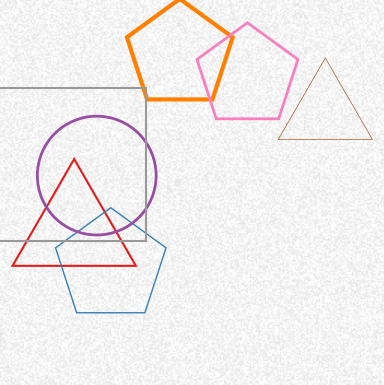[{"shape": "triangle", "thickness": 1.5, "radius": 0.92, "center": [0.193, 0.402]}, {"shape": "pentagon", "thickness": 1, "radius": 0.75, "center": [0.288, 0.31]}, {"shape": "circle", "thickness": 2, "radius": 0.77, "center": [0.251, 0.544]}, {"shape": "pentagon", "thickness": 3, "radius": 0.72, "center": [0.467, 0.859]}, {"shape": "triangle", "thickness": 0.5, "radius": 0.71, "center": [0.845, 0.708]}, {"shape": "pentagon", "thickness": 2, "radius": 0.69, "center": [0.643, 0.803]}, {"shape": "square", "thickness": 1.5, "radius": 1.0, "center": [0.18, 0.573]}]